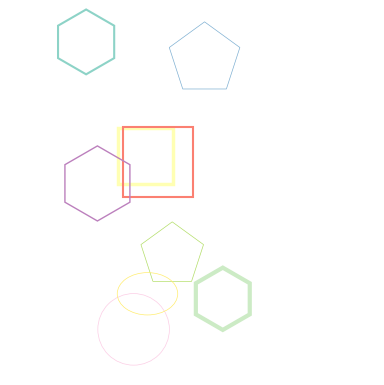[{"shape": "hexagon", "thickness": 1.5, "radius": 0.42, "center": [0.224, 0.891]}, {"shape": "square", "thickness": 2.5, "radius": 0.36, "center": [0.377, 0.595]}, {"shape": "square", "thickness": 1.5, "radius": 0.45, "center": [0.411, 0.579]}, {"shape": "pentagon", "thickness": 0.5, "radius": 0.48, "center": [0.531, 0.847]}, {"shape": "pentagon", "thickness": 0.5, "radius": 0.43, "center": [0.447, 0.338]}, {"shape": "circle", "thickness": 0.5, "radius": 0.46, "center": [0.347, 0.144]}, {"shape": "hexagon", "thickness": 1, "radius": 0.49, "center": [0.253, 0.524]}, {"shape": "hexagon", "thickness": 3, "radius": 0.4, "center": [0.579, 0.224]}, {"shape": "oval", "thickness": 0.5, "radius": 0.39, "center": [0.383, 0.237]}]